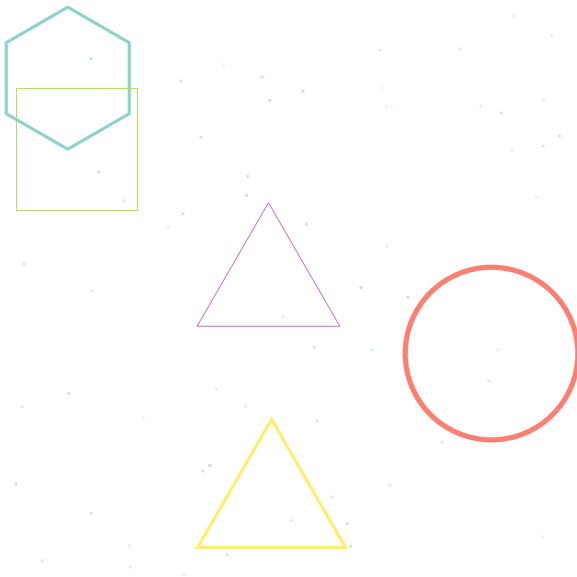[{"shape": "hexagon", "thickness": 1.5, "radius": 0.61, "center": [0.117, 0.864]}, {"shape": "circle", "thickness": 2.5, "radius": 0.75, "center": [0.851, 0.387]}, {"shape": "square", "thickness": 0.5, "radius": 0.53, "center": [0.132, 0.741]}, {"shape": "triangle", "thickness": 0.5, "radius": 0.71, "center": [0.465, 0.505]}, {"shape": "triangle", "thickness": 1.5, "radius": 0.74, "center": [0.47, 0.125]}]